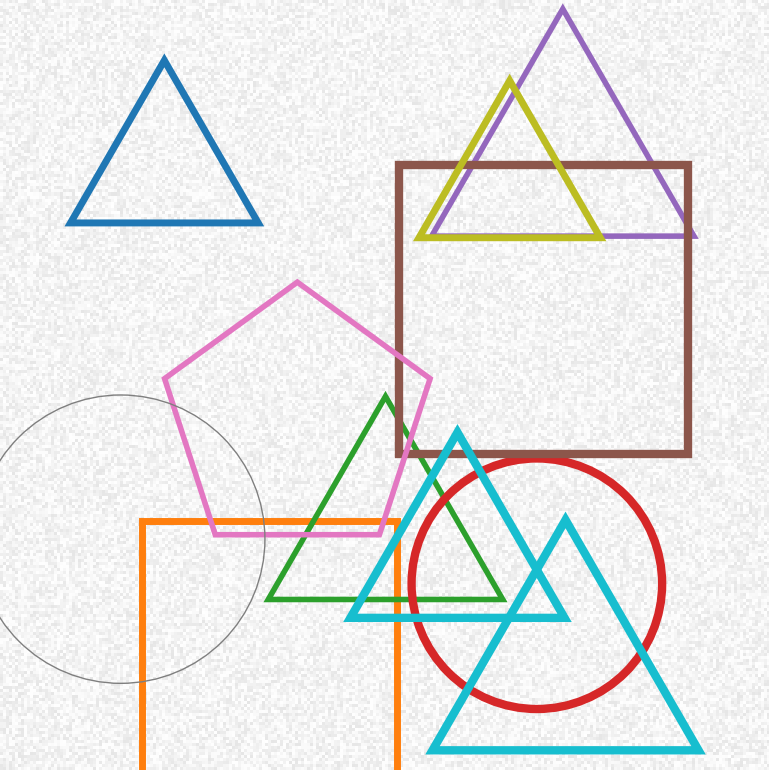[{"shape": "triangle", "thickness": 2.5, "radius": 0.7, "center": [0.213, 0.781]}, {"shape": "square", "thickness": 2.5, "radius": 0.83, "center": [0.35, 0.157]}, {"shape": "triangle", "thickness": 2, "radius": 0.88, "center": [0.501, 0.309]}, {"shape": "circle", "thickness": 3, "radius": 0.81, "center": [0.697, 0.242]}, {"shape": "triangle", "thickness": 2, "radius": 0.98, "center": [0.731, 0.792]}, {"shape": "square", "thickness": 3, "radius": 0.94, "center": [0.706, 0.598]}, {"shape": "pentagon", "thickness": 2, "radius": 0.91, "center": [0.386, 0.452]}, {"shape": "circle", "thickness": 0.5, "radius": 0.94, "center": [0.157, 0.3]}, {"shape": "triangle", "thickness": 2.5, "radius": 0.68, "center": [0.662, 0.759]}, {"shape": "triangle", "thickness": 3, "radius": 1.0, "center": [0.734, 0.125]}, {"shape": "triangle", "thickness": 3, "radius": 0.8, "center": [0.594, 0.278]}]